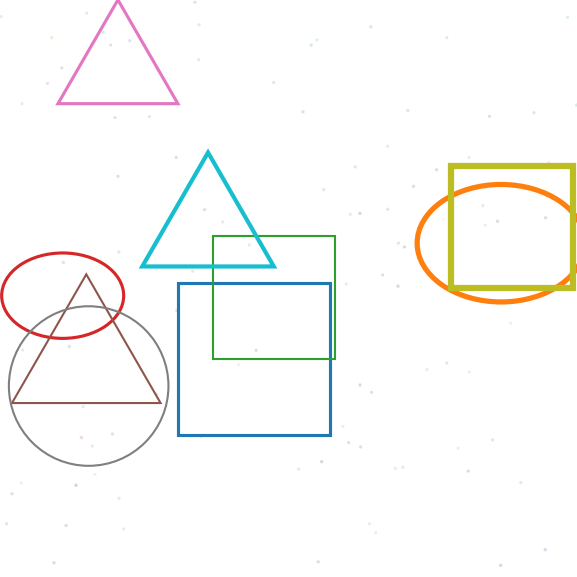[{"shape": "square", "thickness": 1.5, "radius": 0.66, "center": [0.44, 0.377]}, {"shape": "oval", "thickness": 2.5, "radius": 0.73, "center": [0.868, 0.578]}, {"shape": "square", "thickness": 1, "radius": 0.53, "center": [0.474, 0.484]}, {"shape": "oval", "thickness": 1.5, "radius": 0.53, "center": [0.109, 0.487]}, {"shape": "triangle", "thickness": 1, "radius": 0.74, "center": [0.149, 0.376]}, {"shape": "triangle", "thickness": 1.5, "radius": 0.6, "center": [0.204, 0.88]}, {"shape": "circle", "thickness": 1, "radius": 0.69, "center": [0.154, 0.331]}, {"shape": "square", "thickness": 3, "radius": 0.53, "center": [0.886, 0.606]}, {"shape": "triangle", "thickness": 2, "radius": 0.66, "center": [0.36, 0.603]}]